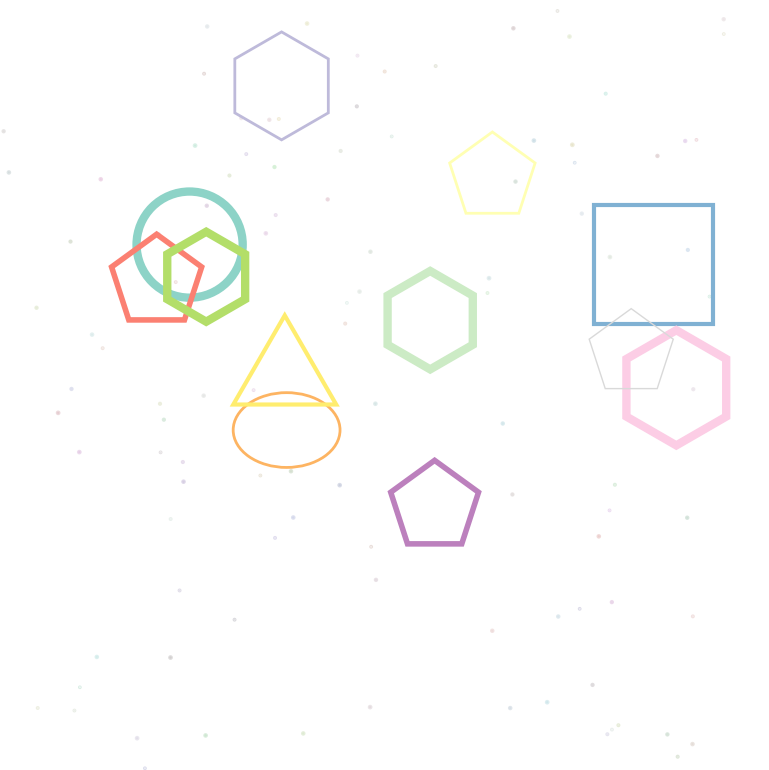[{"shape": "circle", "thickness": 3, "radius": 0.34, "center": [0.246, 0.682]}, {"shape": "pentagon", "thickness": 1, "radius": 0.29, "center": [0.639, 0.77]}, {"shape": "hexagon", "thickness": 1, "radius": 0.35, "center": [0.366, 0.888]}, {"shape": "pentagon", "thickness": 2, "radius": 0.31, "center": [0.203, 0.634]}, {"shape": "square", "thickness": 1.5, "radius": 0.39, "center": [0.849, 0.656]}, {"shape": "oval", "thickness": 1, "radius": 0.35, "center": [0.372, 0.442]}, {"shape": "hexagon", "thickness": 3, "radius": 0.29, "center": [0.268, 0.641]}, {"shape": "hexagon", "thickness": 3, "radius": 0.37, "center": [0.878, 0.496]}, {"shape": "pentagon", "thickness": 0.5, "radius": 0.29, "center": [0.82, 0.542]}, {"shape": "pentagon", "thickness": 2, "radius": 0.3, "center": [0.564, 0.342]}, {"shape": "hexagon", "thickness": 3, "radius": 0.32, "center": [0.559, 0.584]}, {"shape": "triangle", "thickness": 1.5, "radius": 0.39, "center": [0.37, 0.513]}]